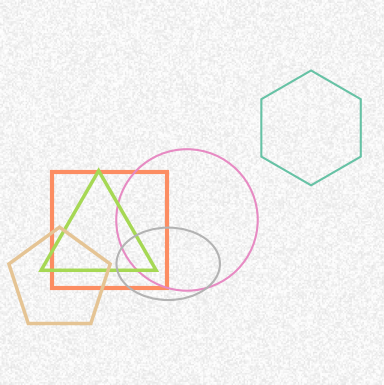[{"shape": "hexagon", "thickness": 1.5, "radius": 0.75, "center": [0.808, 0.668]}, {"shape": "square", "thickness": 3, "radius": 0.75, "center": [0.285, 0.403]}, {"shape": "circle", "thickness": 1.5, "radius": 0.92, "center": [0.486, 0.429]}, {"shape": "triangle", "thickness": 2.5, "radius": 0.86, "center": [0.256, 0.384]}, {"shape": "pentagon", "thickness": 2.5, "radius": 0.69, "center": [0.155, 0.272]}, {"shape": "oval", "thickness": 1.5, "radius": 0.67, "center": [0.437, 0.315]}]